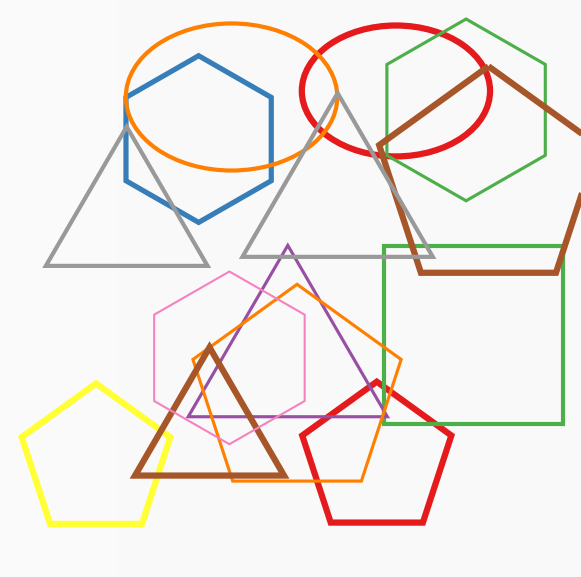[{"shape": "oval", "thickness": 3, "radius": 0.81, "center": [0.681, 0.842]}, {"shape": "pentagon", "thickness": 3, "radius": 0.67, "center": [0.648, 0.203]}, {"shape": "hexagon", "thickness": 2.5, "radius": 0.72, "center": [0.342, 0.758]}, {"shape": "square", "thickness": 2, "radius": 0.77, "center": [0.815, 0.419]}, {"shape": "hexagon", "thickness": 1.5, "radius": 0.79, "center": [0.802, 0.809]}, {"shape": "triangle", "thickness": 1.5, "radius": 0.99, "center": [0.495, 0.376]}, {"shape": "pentagon", "thickness": 1.5, "radius": 0.94, "center": [0.511, 0.318]}, {"shape": "oval", "thickness": 2, "radius": 0.91, "center": [0.398, 0.831]}, {"shape": "pentagon", "thickness": 3, "radius": 0.67, "center": [0.165, 0.201]}, {"shape": "pentagon", "thickness": 3, "radius": 0.99, "center": [0.84, 0.687]}, {"shape": "triangle", "thickness": 3, "radius": 0.74, "center": [0.36, 0.25]}, {"shape": "hexagon", "thickness": 1, "radius": 0.75, "center": [0.395, 0.379]}, {"shape": "triangle", "thickness": 2, "radius": 0.8, "center": [0.218, 0.619]}, {"shape": "triangle", "thickness": 2, "radius": 0.95, "center": [0.581, 0.649]}]